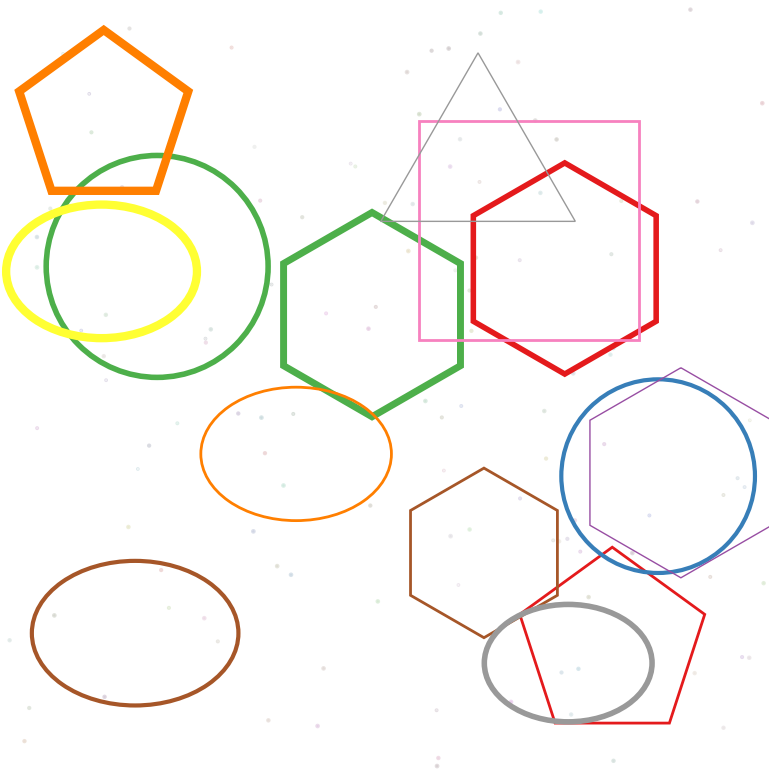[{"shape": "hexagon", "thickness": 2, "radius": 0.69, "center": [0.733, 0.651]}, {"shape": "pentagon", "thickness": 1, "radius": 0.63, "center": [0.795, 0.163]}, {"shape": "circle", "thickness": 1.5, "radius": 0.63, "center": [0.855, 0.382]}, {"shape": "circle", "thickness": 2, "radius": 0.72, "center": [0.204, 0.654]}, {"shape": "hexagon", "thickness": 2.5, "radius": 0.66, "center": [0.483, 0.591]}, {"shape": "hexagon", "thickness": 0.5, "radius": 0.68, "center": [0.884, 0.386]}, {"shape": "pentagon", "thickness": 3, "radius": 0.58, "center": [0.135, 0.846]}, {"shape": "oval", "thickness": 1, "radius": 0.62, "center": [0.385, 0.411]}, {"shape": "oval", "thickness": 3, "radius": 0.62, "center": [0.132, 0.648]}, {"shape": "hexagon", "thickness": 1, "radius": 0.55, "center": [0.629, 0.282]}, {"shape": "oval", "thickness": 1.5, "radius": 0.67, "center": [0.176, 0.178]}, {"shape": "square", "thickness": 1, "radius": 0.71, "center": [0.687, 0.701]}, {"shape": "triangle", "thickness": 0.5, "radius": 0.73, "center": [0.621, 0.785]}, {"shape": "oval", "thickness": 2, "radius": 0.54, "center": [0.738, 0.139]}]